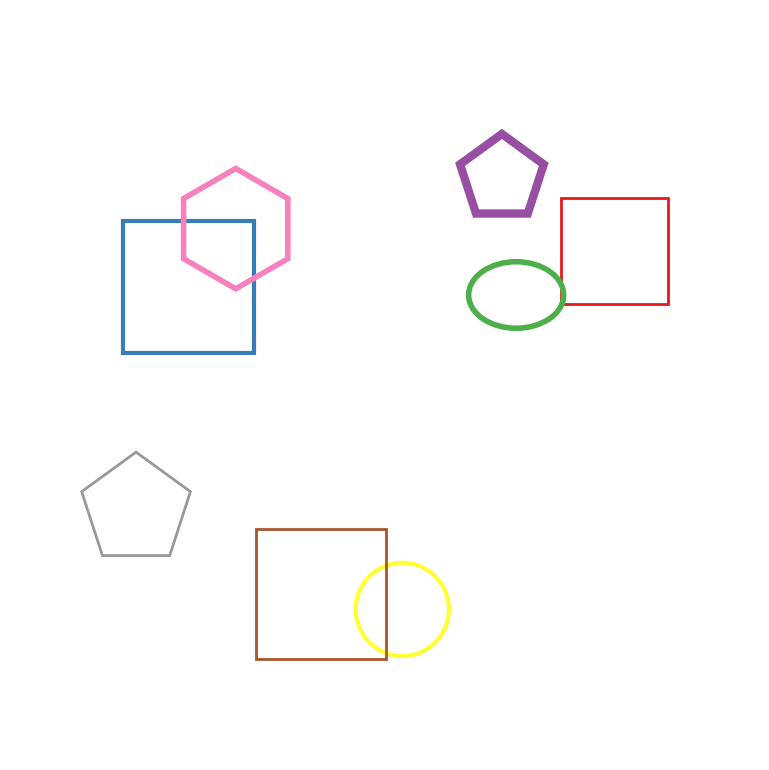[{"shape": "square", "thickness": 1, "radius": 0.35, "center": [0.798, 0.674]}, {"shape": "square", "thickness": 1.5, "radius": 0.43, "center": [0.245, 0.627]}, {"shape": "oval", "thickness": 2, "radius": 0.31, "center": [0.67, 0.617]}, {"shape": "pentagon", "thickness": 3, "radius": 0.29, "center": [0.652, 0.769]}, {"shape": "circle", "thickness": 1.5, "radius": 0.3, "center": [0.522, 0.209]}, {"shape": "square", "thickness": 1, "radius": 0.42, "center": [0.417, 0.228]}, {"shape": "hexagon", "thickness": 2, "radius": 0.39, "center": [0.306, 0.703]}, {"shape": "pentagon", "thickness": 1, "radius": 0.37, "center": [0.177, 0.339]}]